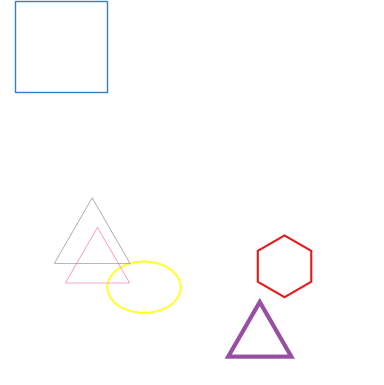[{"shape": "hexagon", "thickness": 1.5, "radius": 0.4, "center": [0.739, 0.308]}, {"shape": "square", "thickness": 1, "radius": 0.59, "center": [0.158, 0.879]}, {"shape": "triangle", "thickness": 3, "radius": 0.47, "center": [0.675, 0.121]}, {"shape": "oval", "thickness": 1.5, "radius": 0.48, "center": [0.374, 0.254]}, {"shape": "triangle", "thickness": 0.5, "radius": 0.48, "center": [0.253, 0.313]}, {"shape": "triangle", "thickness": 0.5, "radius": 0.57, "center": [0.239, 0.373]}]